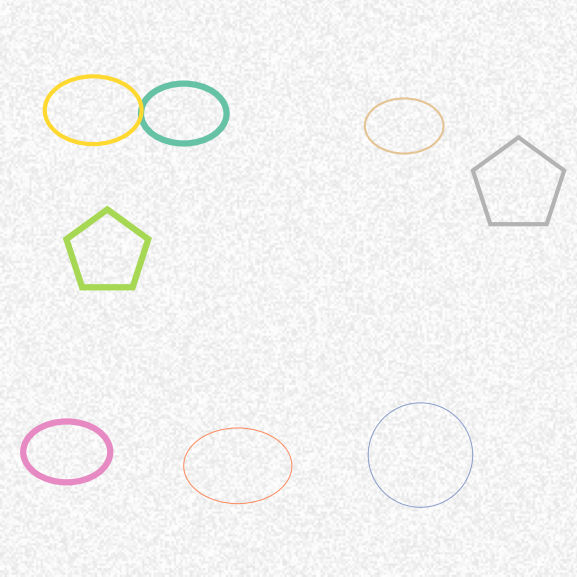[{"shape": "oval", "thickness": 3, "radius": 0.37, "center": [0.318, 0.803]}, {"shape": "oval", "thickness": 0.5, "radius": 0.47, "center": [0.412, 0.193]}, {"shape": "circle", "thickness": 0.5, "radius": 0.45, "center": [0.728, 0.211]}, {"shape": "oval", "thickness": 3, "radius": 0.38, "center": [0.116, 0.217]}, {"shape": "pentagon", "thickness": 3, "radius": 0.37, "center": [0.186, 0.562]}, {"shape": "oval", "thickness": 2, "radius": 0.42, "center": [0.161, 0.808]}, {"shape": "oval", "thickness": 1, "radius": 0.34, "center": [0.7, 0.781]}, {"shape": "pentagon", "thickness": 2, "radius": 0.42, "center": [0.898, 0.678]}]